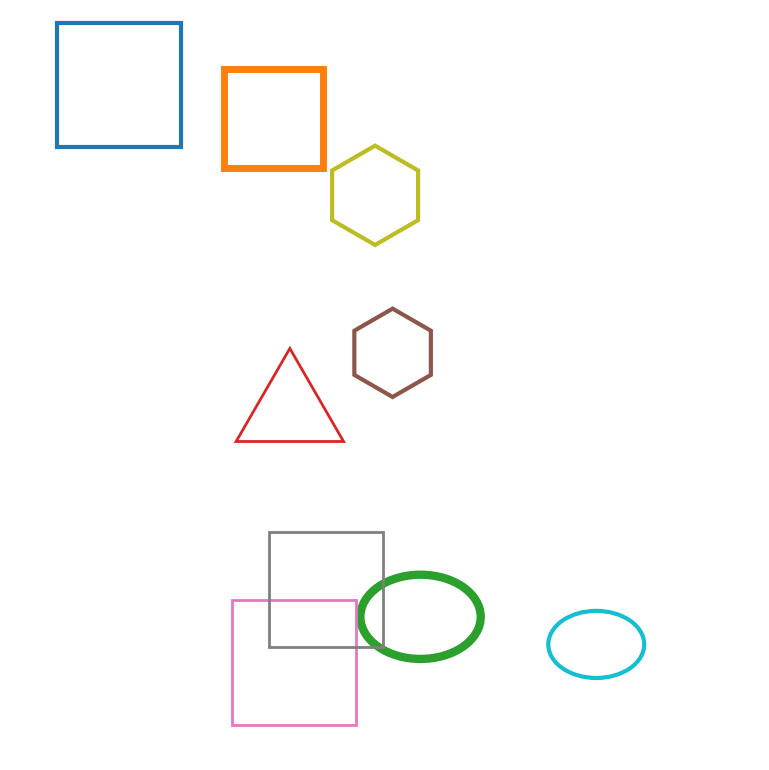[{"shape": "square", "thickness": 1.5, "radius": 0.4, "center": [0.155, 0.89]}, {"shape": "square", "thickness": 2.5, "radius": 0.32, "center": [0.355, 0.846]}, {"shape": "oval", "thickness": 3, "radius": 0.39, "center": [0.546, 0.199]}, {"shape": "triangle", "thickness": 1, "radius": 0.4, "center": [0.376, 0.467]}, {"shape": "hexagon", "thickness": 1.5, "radius": 0.29, "center": [0.51, 0.542]}, {"shape": "square", "thickness": 1, "radius": 0.4, "center": [0.382, 0.14]}, {"shape": "square", "thickness": 1, "radius": 0.37, "center": [0.423, 0.234]}, {"shape": "hexagon", "thickness": 1.5, "radius": 0.32, "center": [0.487, 0.746]}, {"shape": "oval", "thickness": 1.5, "radius": 0.31, "center": [0.774, 0.163]}]